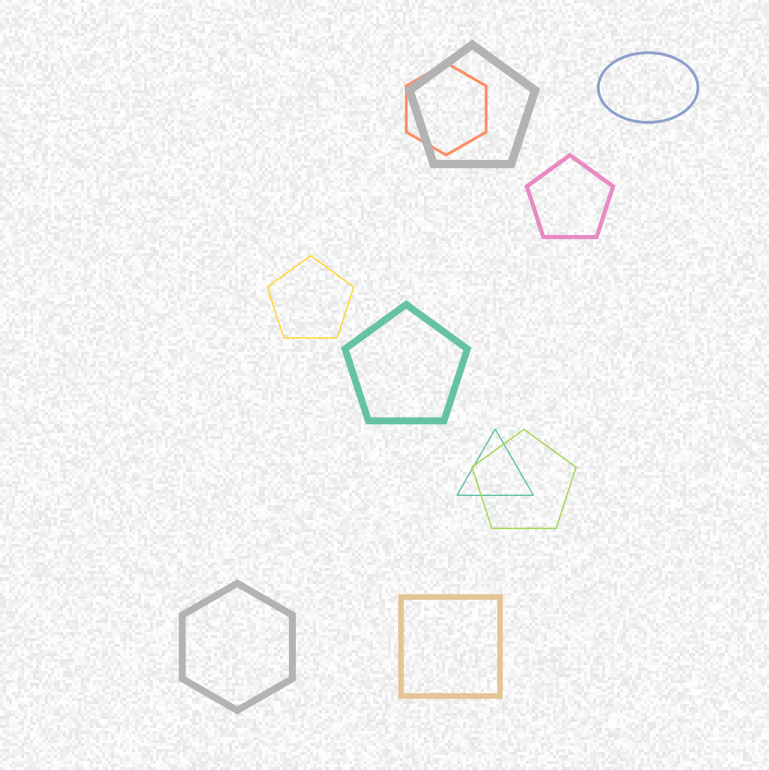[{"shape": "pentagon", "thickness": 2.5, "radius": 0.42, "center": [0.528, 0.521]}, {"shape": "triangle", "thickness": 0.5, "radius": 0.29, "center": [0.643, 0.385]}, {"shape": "hexagon", "thickness": 1, "radius": 0.3, "center": [0.579, 0.858]}, {"shape": "oval", "thickness": 1, "radius": 0.32, "center": [0.842, 0.886]}, {"shape": "pentagon", "thickness": 1.5, "radius": 0.29, "center": [0.74, 0.74]}, {"shape": "pentagon", "thickness": 0.5, "radius": 0.36, "center": [0.681, 0.371]}, {"shape": "pentagon", "thickness": 0.5, "radius": 0.3, "center": [0.403, 0.609]}, {"shape": "square", "thickness": 2, "radius": 0.32, "center": [0.585, 0.16]}, {"shape": "pentagon", "thickness": 3, "radius": 0.43, "center": [0.613, 0.856]}, {"shape": "hexagon", "thickness": 2.5, "radius": 0.41, "center": [0.308, 0.16]}]